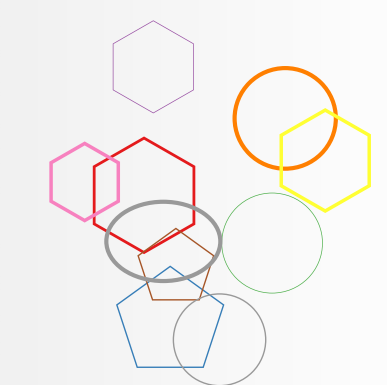[{"shape": "hexagon", "thickness": 2, "radius": 0.74, "center": [0.372, 0.493]}, {"shape": "pentagon", "thickness": 1, "radius": 0.72, "center": [0.439, 0.163]}, {"shape": "circle", "thickness": 0.5, "radius": 0.65, "center": [0.702, 0.369]}, {"shape": "hexagon", "thickness": 0.5, "radius": 0.6, "center": [0.396, 0.826]}, {"shape": "circle", "thickness": 3, "radius": 0.65, "center": [0.736, 0.692]}, {"shape": "hexagon", "thickness": 2.5, "radius": 0.66, "center": [0.839, 0.583]}, {"shape": "pentagon", "thickness": 1, "radius": 0.51, "center": [0.454, 0.304]}, {"shape": "hexagon", "thickness": 2.5, "radius": 0.5, "center": [0.219, 0.527]}, {"shape": "oval", "thickness": 3, "radius": 0.74, "center": [0.422, 0.373]}, {"shape": "circle", "thickness": 1, "radius": 0.6, "center": [0.567, 0.117]}]